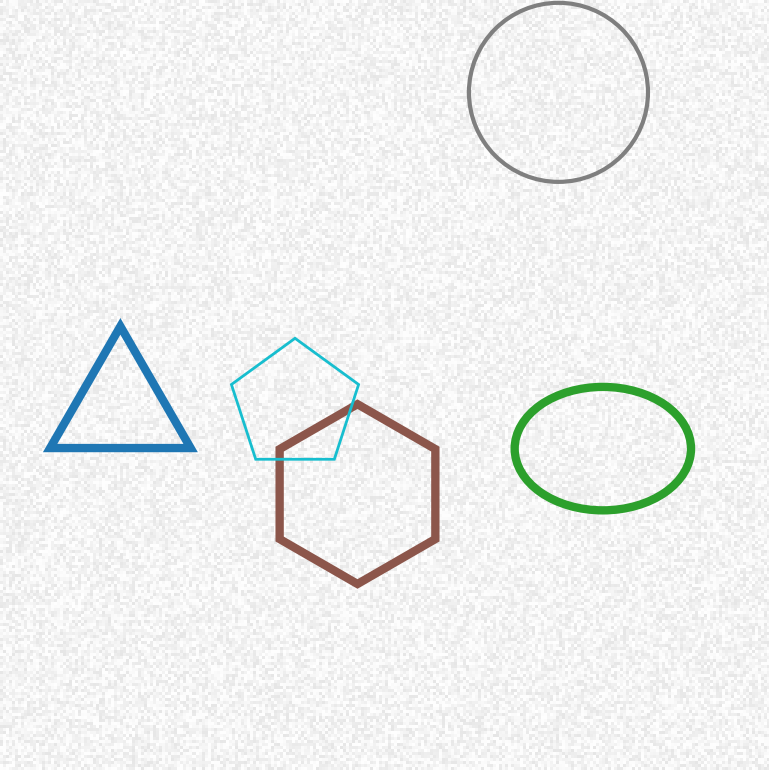[{"shape": "triangle", "thickness": 3, "radius": 0.53, "center": [0.156, 0.471]}, {"shape": "oval", "thickness": 3, "radius": 0.57, "center": [0.783, 0.417]}, {"shape": "hexagon", "thickness": 3, "radius": 0.58, "center": [0.464, 0.358]}, {"shape": "circle", "thickness": 1.5, "radius": 0.58, "center": [0.725, 0.88]}, {"shape": "pentagon", "thickness": 1, "radius": 0.43, "center": [0.383, 0.474]}]